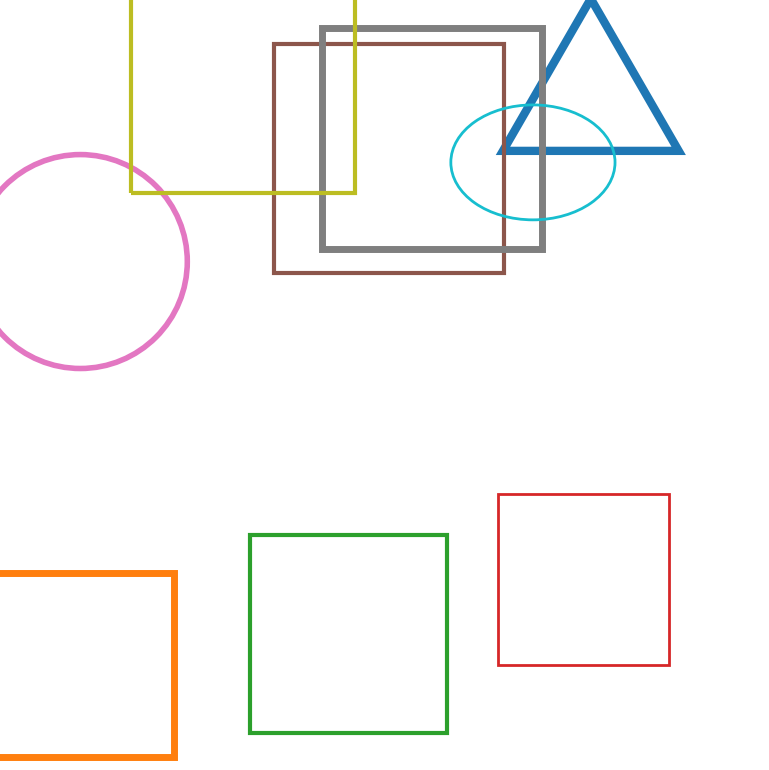[{"shape": "triangle", "thickness": 3, "radius": 0.66, "center": [0.767, 0.87]}, {"shape": "square", "thickness": 2.5, "radius": 0.6, "center": [0.107, 0.137]}, {"shape": "square", "thickness": 1.5, "radius": 0.64, "center": [0.453, 0.177]}, {"shape": "square", "thickness": 1, "radius": 0.56, "center": [0.758, 0.248]}, {"shape": "square", "thickness": 1.5, "radius": 0.74, "center": [0.505, 0.794]}, {"shape": "circle", "thickness": 2, "radius": 0.69, "center": [0.104, 0.66]}, {"shape": "square", "thickness": 2.5, "radius": 0.72, "center": [0.561, 0.82]}, {"shape": "square", "thickness": 1.5, "radius": 0.73, "center": [0.315, 0.895]}, {"shape": "oval", "thickness": 1, "radius": 0.53, "center": [0.692, 0.789]}]